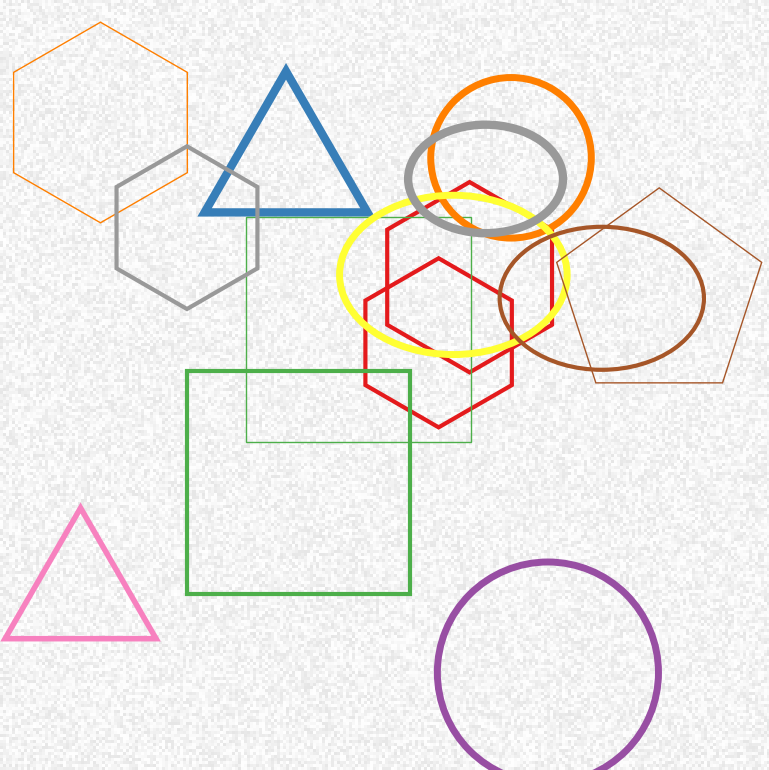[{"shape": "hexagon", "thickness": 1.5, "radius": 0.62, "center": [0.61, 0.64]}, {"shape": "hexagon", "thickness": 1.5, "radius": 0.55, "center": [0.57, 0.555]}, {"shape": "triangle", "thickness": 3, "radius": 0.61, "center": [0.371, 0.785]}, {"shape": "square", "thickness": 0.5, "radius": 0.73, "center": [0.466, 0.572]}, {"shape": "square", "thickness": 1.5, "radius": 0.73, "center": [0.388, 0.373]}, {"shape": "circle", "thickness": 2.5, "radius": 0.72, "center": [0.712, 0.127]}, {"shape": "hexagon", "thickness": 0.5, "radius": 0.65, "center": [0.13, 0.841]}, {"shape": "circle", "thickness": 2.5, "radius": 0.52, "center": [0.664, 0.795]}, {"shape": "oval", "thickness": 2.5, "radius": 0.74, "center": [0.589, 0.643]}, {"shape": "oval", "thickness": 1.5, "radius": 0.66, "center": [0.782, 0.613]}, {"shape": "pentagon", "thickness": 0.5, "radius": 0.7, "center": [0.856, 0.616]}, {"shape": "triangle", "thickness": 2, "radius": 0.57, "center": [0.105, 0.227]}, {"shape": "oval", "thickness": 3, "radius": 0.5, "center": [0.631, 0.768]}, {"shape": "hexagon", "thickness": 1.5, "radius": 0.53, "center": [0.243, 0.704]}]